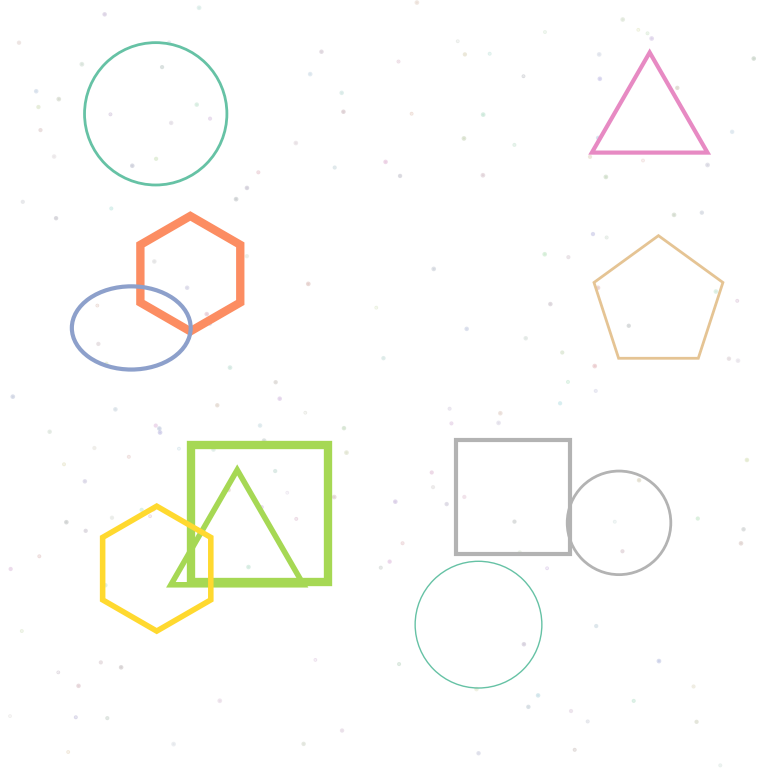[{"shape": "circle", "thickness": 0.5, "radius": 0.41, "center": [0.621, 0.189]}, {"shape": "circle", "thickness": 1, "radius": 0.46, "center": [0.202, 0.852]}, {"shape": "hexagon", "thickness": 3, "radius": 0.37, "center": [0.247, 0.645]}, {"shape": "oval", "thickness": 1.5, "radius": 0.39, "center": [0.17, 0.574]}, {"shape": "triangle", "thickness": 1.5, "radius": 0.43, "center": [0.844, 0.845]}, {"shape": "square", "thickness": 3, "radius": 0.44, "center": [0.337, 0.333]}, {"shape": "triangle", "thickness": 2, "radius": 0.5, "center": [0.308, 0.29]}, {"shape": "hexagon", "thickness": 2, "radius": 0.41, "center": [0.204, 0.262]}, {"shape": "pentagon", "thickness": 1, "radius": 0.44, "center": [0.855, 0.606]}, {"shape": "circle", "thickness": 1, "radius": 0.34, "center": [0.804, 0.321]}, {"shape": "square", "thickness": 1.5, "radius": 0.37, "center": [0.667, 0.354]}]